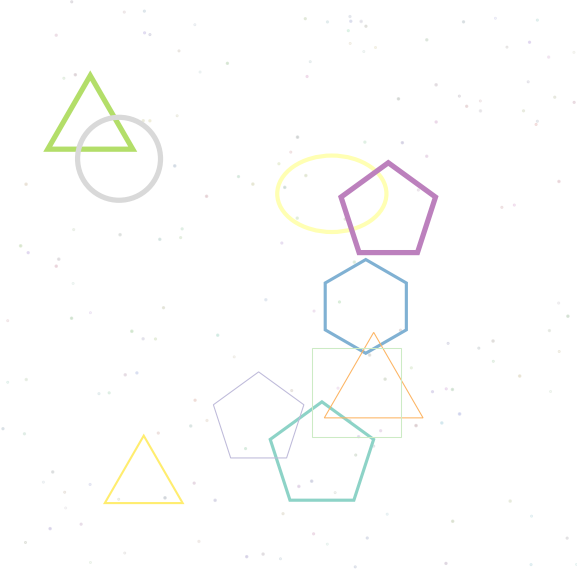[{"shape": "pentagon", "thickness": 1.5, "radius": 0.47, "center": [0.557, 0.209]}, {"shape": "oval", "thickness": 2, "radius": 0.47, "center": [0.575, 0.664]}, {"shape": "pentagon", "thickness": 0.5, "radius": 0.41, "center": [0.448, 0.273]}, {"shape": "hexagon", "thickness": 1.5, "radius": 0.41, "center": [0.633, 0.469]}, {"shape": "triangle", "thickness": 0.5, "radius": 0.49, "center": [0.647, 0.325]}, {"shape": "triangle", "thickness": 2.5, "radius": 0.42, "center": [0.156, 0.783]}, {"shape": "circle", "thickness": 2.5, "radius": 0.36, "center": [0.206, 0.724]}, {"shape": "pentagon", "thickness": 2.5, "radius": 0.43, "center": [0.672, 0.631]}, {"shape": "square", "thickness": 0.5, "radius": 0.38, "center": [0.617, 0.319]}, {"shape": "triangle", "thickness": 1, "radius": 0.39, "center": [0.249, 0.167]}]